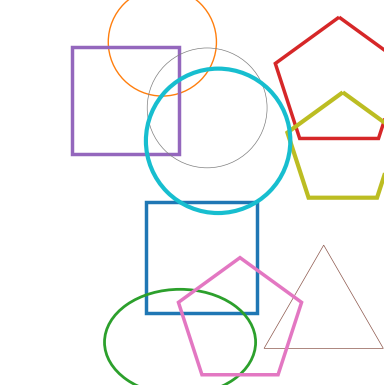[{"shape": "square", "thickness": 2.5, "radius": 0.72, "center": [0.523, 0.331]}, {"shape": "circle", "thickness": 1, "radius": 0.7, "center": [0.422, 0.891]}, {"shape": "oval", "thickness": 2, "radius": 0.98, "center": [0.468, 0.111]}, {"shape": "pentagon", "thickness": 2.5, "radius": 0.87, "center": [0.881, 0.781]}, {"shape": "square", "thickness": 2.5, "radius": 0.7, "center": [0.326, 0.739]}, {"shape": "triangle", "thickness": 0.5, "radius": 0.89, "center": [0.841, 0.185]}, {"shape": "pentagon", "thickness": 2.5, "radius": 0.84, "center": [0.623, 0.163]}, {"shape": "circle", "thickness": 0.5, "radius": 0.78, "center": [0.538, 0.72]}, {"shape": "pentagon", "thickness": 3, "radius": 0.76, "center": [0.89, 0.609]}, {"shape": "circle", "thickness": 3, "radius": 0.94, "center": [0.567, 0.634]}]